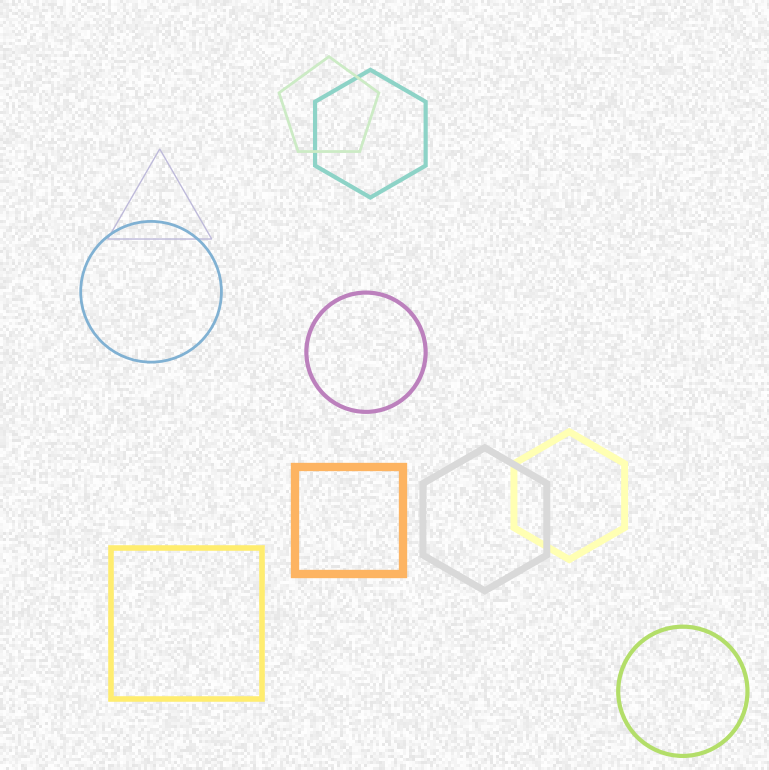[{"shape": "hexagon", "thickness": 1.5, "radius": 0.41, "center": [0.481, 0.826]}, {"shape": "hexagon", "thickness": 2.5, "radius": 0.42, "center": [0.739, 0.356]}, {"shape": "triangle", "thickness": 0.5, "radius": 0.39, "center": [0.207, 0.729]}, {"shape": "circle", "thickness": 1, "radius": 0.46, "center": [0.196, 0.621]}, {"shape": "square", "thickness": 3, "radius": 0.35, "center": [0.453, 0.324]}, {"shape": "circle", "thickness": 1.5, "radius": 0.42, "center": [0.887, 0.102]}, {"shape": "hexagon", "thickness": 2.5, "radius": 0.46, "center": [0.63, 0.326]}, {"shape": "circle", "thickness": 1.5, "radius": 0.39, "center": [0.475, 0.543]}, {"shape": "pentagon", "thickness": 1, "radius": 0.34, "center": [0.427, 0.858]}, {"shape": "square", "thickness": 2, "radius": 0.49, "center": [0.243, 0.19]}]